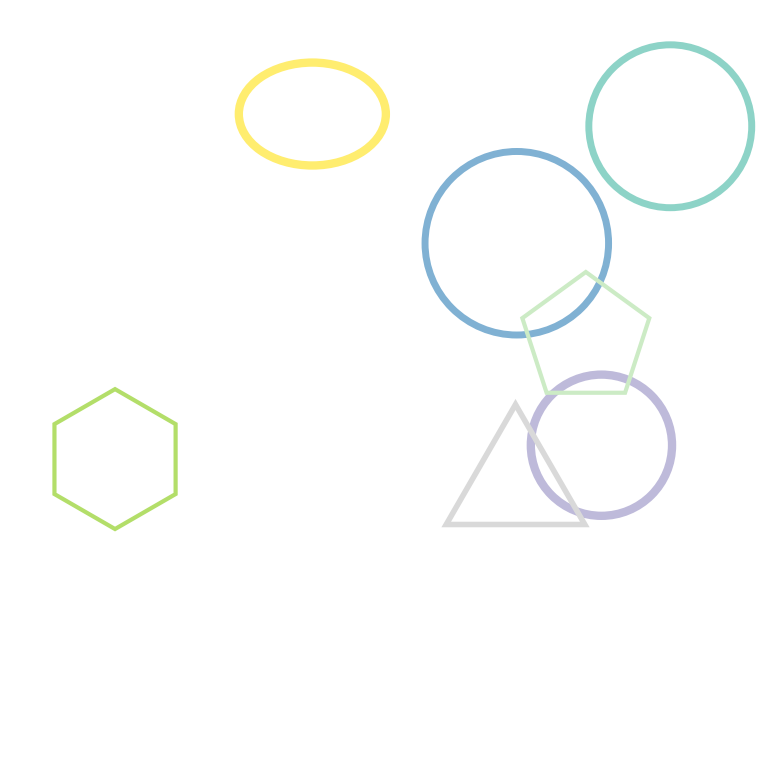[{"shape": "circle", "thickness": 2.5, "radius": 0.53, "center": [0.87, 0.836]}, {"shape": "circle", "thickness": 3, "radius": 0.46, "center": [0.781, 0.422]}, {"shape": "circle", "thickness": 2.5, "radius": 0.6, "center": [0.671, 0.684]}, {"shape": "hexagon", "thickness": 1.5, "radius": 0.45, "center": [0.149, 0.404]}, {"shape": "triangle", "thickness": 2, "radius": 0.52, "center": [0.67, 0.371]}, {"shape": "pentagon", "thickness": 1.5, "radius": 0.43, "center": [0.761, 0.56]}, {"shape": "oval", "thickness": 3, "radius": 0.48, "center": [0.406, 0.852]}]